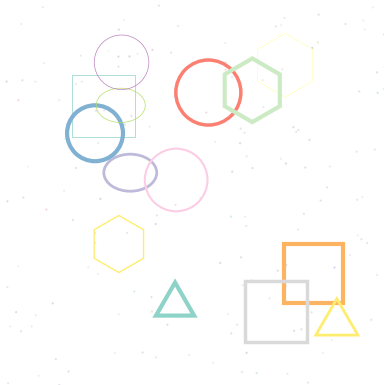[{"shape": "square", "thickness": 0.5, "radius": 0.4, "center": [0.268, 0.725]}, {"shape": "triangle", "thickness": 3, "radius": 0.29, "center": [0.455, 0.209]}, {"shape": "hexagon", "thickness": 0.5, "radius": 0.41, "center": [0.74, 0.831]}, {"shape": "oval", "thickness": 2, "radius": 0.34, "center": [0.338, 0.551]}, {"shape": "circle", "thickness": 2.5, "radius": 0.42, "center": [0.541, 0.76]}, {"shape": "circle", "thickness": 3, "radius": 0.36, "center": [0.247, 0.654]}, {"shape": "square", "thickness": 3, "radius": 0.38, "center": [0.815, 0.289]}, {"shape": "oval", "thickness": 0.5, "radius": 0.32, "center": [0.314, 0.726]}, {"shape": "circle", "thickness": 1.5, "radius": 0.41, "center": [0.458, 0.533]}, {"shape": "square", "thickness": 2.5, "radius": 0.4, "center": [0.718, 0.191]}, {"shape": "circle", "thickness": 0.5, "radius": 0.35, "center": [0.316, 0.838]}, {"shape": "hexagon", "thickness": 3, "radius": 0.41, "center": [0.655, 0.766]}, {"shape": "triangle", "thickness": 2, "radius": 0.32, "center": [0.875, 0.161]}, {"shape": "hexagon", "thickness": 1, "radius": 0.37, "center": [0.309, 0.366]}]